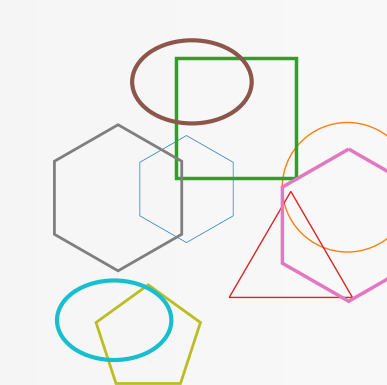[{"shape": "hexagon", "thickness": 0.5, "radius": 0.7, "center": [0.481, 0.509]}, {"shape": "circle", "thickness": 1, "radius": 0.84, "center": [0.897, 0.514]}, {"shape": "square", "thickness": 2.5, "radius": 0.78, "center": [0.61, 0.693]}, {"shape": "triangle", "thickness": 1, "radius": 0.92, "center": [0.751, 0.319]}, {"shape": "oval", "thickness": 3, "radius": 0.77, "center": [0.495, 0.787]}, {"shape": "hexagon", "thickness": 2.5, "radius": 0.99, "center": [0.9, 0.415]}, {"shape": "hexagon", "thickness": 2, "radius": 0.95, "center": [0.305, 0.486]}, {"shape": "pentagon", "thickness": 2, "radius": 0.71, "center": [0.383, 0.119]}, {"shape": "oval", "thickness": 3, "radius": 0.74, "center": [0.295, 0.168]}]